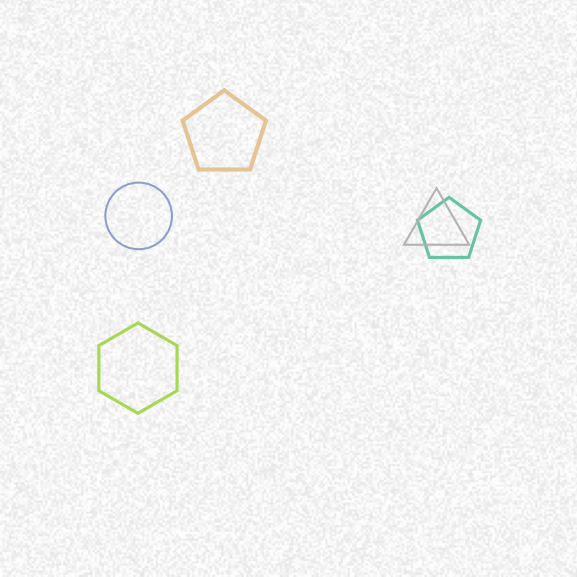[{"shape": "pentagon", "thickness": 1.5, "radius": 0.29, "center": [0.778, 0.6]}, {"shape": "circle", "thickness": 1, "radius": 0.29, "center": [0.24, 0.625]}, {"shape": "hexagon", "thickness": 1.5, "radius": 0.39, "center": [0.239, 0.362]}, {"shape": "pentagon", "thickness": 2, "radius": 0.38, "center": [0.388, 0.767]}, {"shape": "triangle", "thickness": 1, "radius": 0.33, "center": [0.756, 0.608]}]